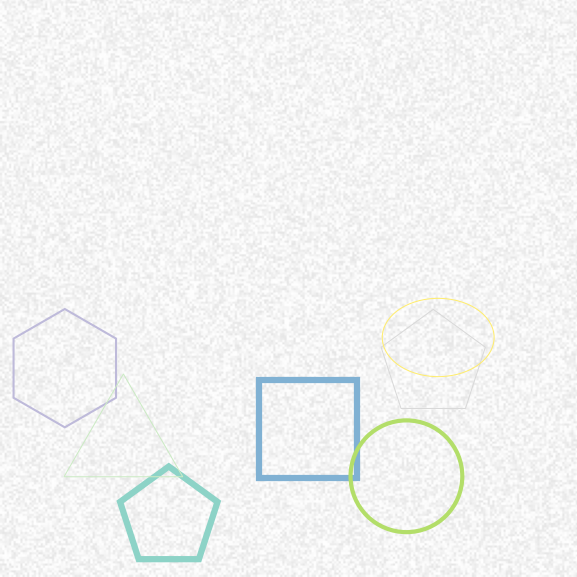[{"shape": "pentagon", "thickness": 3, "radius": 0.44, "center": [0.292, 0.103]}, {"shape": "hexagon", "thickness": 1, "radius": 0.51, "center": [0.112, 0.362]}, {"shape": "square", "thickness": 3, "radius": 0.43, "center": [0.534, 0.256]}, {"shape": "circle", "thickness": 2, "radius": 0.48, "center": [0.704, 0.174]}, {"shape": "pentagon", "thickness": 0.5, "radius": 0.47, "center": [0.75, 0.369]}, {"shape": "triangle", "thickness": 0.5, "radius": 0.59, "center": [0.214, 0.233]}, {"shape": "oval", "thickness": 0.5, "radius": 0.48, "center": [0.759, 0.415]}]